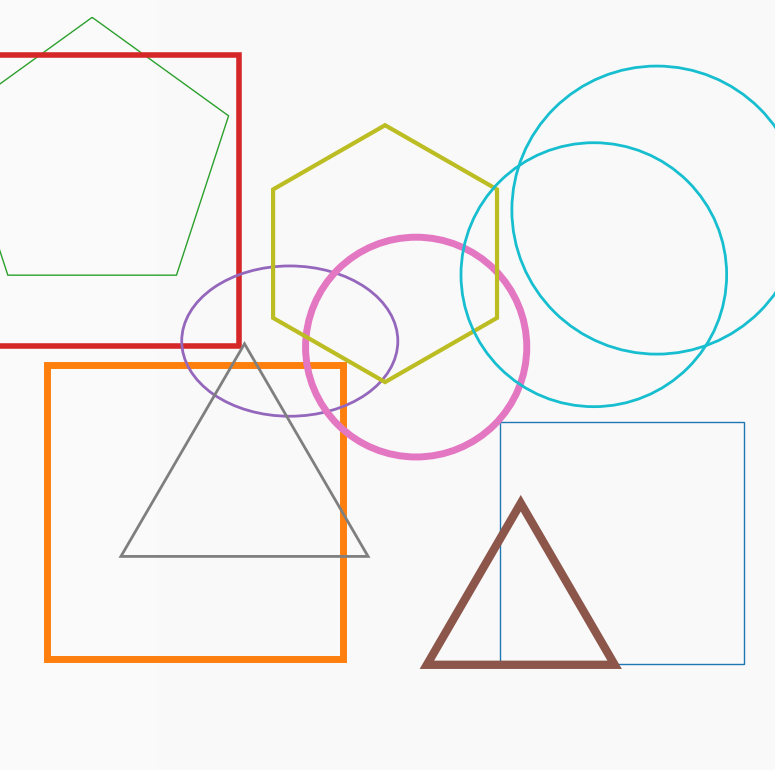[{"shape": "square", "thickness": 0.5, "radius": 0.79, "center": [0.802, 0.295]}, {"shape": "square", "thickness": 2.5, "radius": 0.95, "center": [0.252, 0.335]}, {"shape": "pentagon", "thickness": 0.5, "radius": 0.93, "center": [0.119, 0.792]}, {"shape": "square", "thickness": 2, "radius": 0.94, "center": [0.119, 0.74]}, {"shape": "oval", "thickness": 1, "radius": 0.7, "center": [0.374, 0.557]}, {"shape": "triangle", "thickness": 3, "radius": 0.7, "center": [0.672, 0.207]}, {"shape": "circle", "thickness": 2.5, "radius": 0.71, "center": [0.537, 0.549]}, {"shape": "triangle", "thickness": 1, "radius": 0.92, "center": [0.315, 0.369]}, {"shape": "hexagon", "thickness": 1.5, "radius": 0.83, "center": [0.497, 0.671]}, {"shape": "circle", "thickness": 1, "radius": 0.86, "center": [0.766, 0.643]}, {"shape": "circle", "thickness": 1, "radius": 0.94, "center": [0.848, 0.727]}]